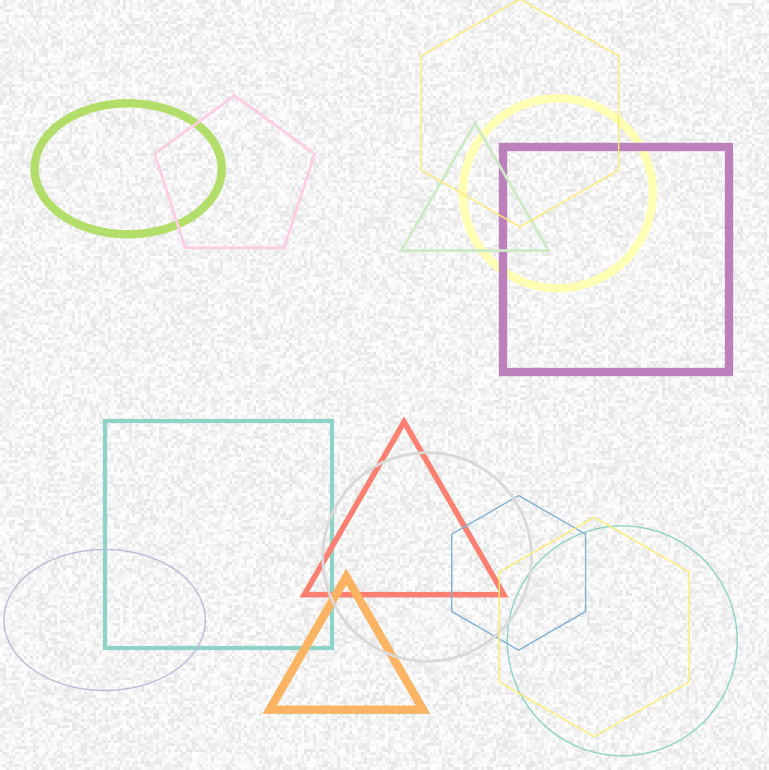[{"shape": "square", "thickness": 1.5, "radius": 0.74, "center": [0.284, 0.305]}, {"shape": "circle", "thickness": 0.5, "radius": 0.75, "center": [0.808, 0.168]}, {"shape": "circle", "thickness": 3, "radius": 0.62, "center": [0.724, 0.749]}, {"shape": "oval", "thickness": 0.5, "radius": 0.65, "center": [0.136, 0.195]}, {"shape": "triangle", "thickness": 2, "radius": 0.75, "center": [0.525, 0.302]}, {"shape": "hexagon", "thickness": 0.5, "radius": 0.5, "center": [0.674, 0.256]}, {"shape": "triangle", "thickness": 3, "radius": 0.58, "center": [0.45, 0.136]}, {"shape": "oval", "thickness": 3, "radius": 0.61, "center": [0.166, 0.781]}, {"shape": "pentagon", "thickness": 1, "radius": 0.55, "center": [0.305, 0.767]}, {"shape": "circle", "thickness": 1, "radius": 0.68, "center": [0.555, 0.277]}, {"shape": "square", "thickness": 3, "radius": 0.73, "center": [0.8, 0.663]}, {"shape": "triangle", "thickness": 1, "radius": 0.55, "center": [0.617, 0.73]}, {"shape": "hexagon", "thickness": 0.5, "radius": 0.74, "center": [0.675, 0.853]}, {"shape": "hexagon", "thickness": 0.5, "radius": 0.71, "center": [0.772, 0.186]}]